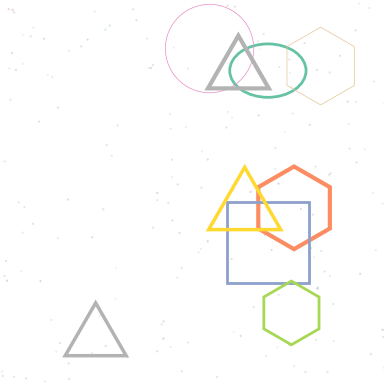[{"shape": "oval", "thickness": 2, "radius": 0.5, "center": [0.696, 0.817]}, {"shape": "hexagon", "thickness": 3, "radius": 0.54, "center": [0.764, 0.46]}, {"shape": "square", "thickness": 2, "radius": 0.53, "center": [0.696, 0.37]}, {"shape": "circle", "thickness": 0.5, "radius": 0.57, "center": [0.544, 0.874]}, {"shape": "hexagon", "thickness": 2, "radius": 0.41, "center": [0.757, 0.187]}, {"shape": "triangle", "thickness": 2.5, "radius": 0.54, "center": [0.636, 0.458]}, {"shape": "hexagon", "thickness": 0.5, "radius": 0.51, "center": [0.833, 0.828]}, {"shape": "triangle", "thickness": 3, "radius": 0.46, "center": [0.619, 0.816]}, {"shape": "triangle", "thickness": 2.5, "radius": 0.46, "center": [0.248, 0.122]}]